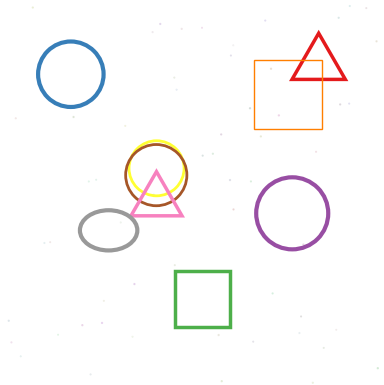[{"shape": "triangle", "thickness": 2.5, "radius": 0.4, "center": [0.828, 0.834]}, {"shape": "circle", "thickness": 3, "radius": 0.43, "center": [0.184, 0.807]}, {"shape": "square", "thickness": 2.5, "radius": 0.36, "center": [0.526, 0.224]}, {"shape": "circle", "thickness": 3, "radius": 0.47, "center": [0.759, 0.446]}, {"shape": "square", "thickness": 1, "radius": 0.45, "center": [0.748, 0.754]}, {"shape": "circle", "thickness": 2, "radius": 0.36, "center": [0.407, 0.563]}, {"shape": "circle", "thickness": 2, "radius": 0.4, "center": [0.406, 0.545]}, {"shape": "triangle", "thickness": 2.5, "radius": 0.38, "center": [0.406, 0.478]}, {"shape": "oval", "thickness": 3, "radius": 0.37, "center": [0.282, 0.402]}]